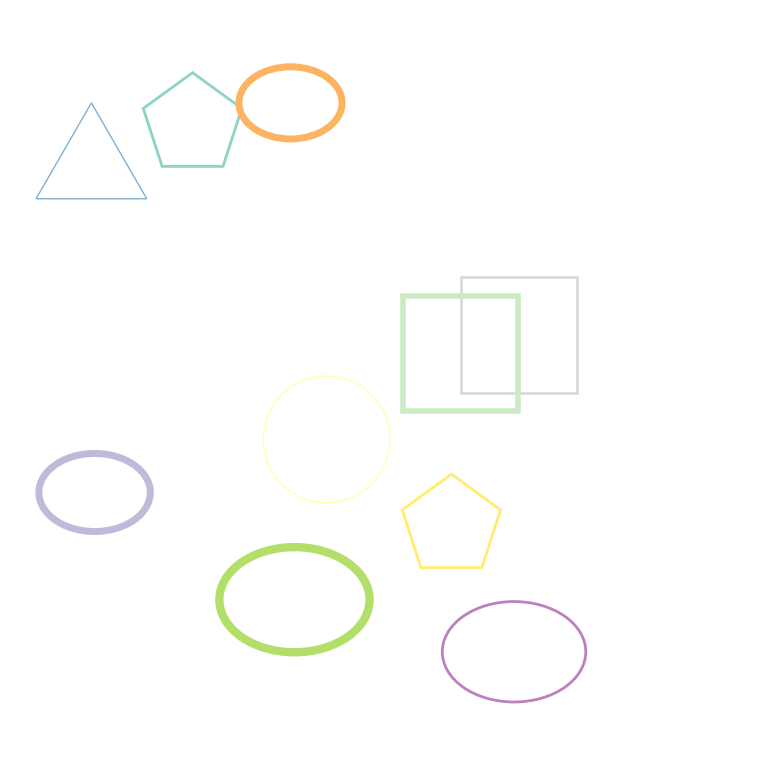[{"shape": "pentagon", "thickness": 1, "radius": 0.34, "center": [0.25, 0.838]}, {"shape": "circle", "thickness": 0.5, "radius": 0.41, "center": [0.424, 0.429]}, {"shape": "oval", "thickness": 2.5, "radius": 0.36, "center": [0.123, 0.36]}, {"shape": "triangle", "thickness": 0.5, "radius": 0.41, "center": [0.119, 0.783]}, {"shape": "oval", "thickness": 2.5, "radius": 0.33, "center": [0.377, 0.866]}, {"shape": "oval", "thickness": 3, "radius": 0.49, "center": [0.382, 0.221]}, {"shape": "square", "thickness": 1, "radius": 0.38, "center": [0.674, 0.565]}, {"shape": "oval", "thickness": 1, "radius": 0.47, "center": [0.668, 0.154]}, {"shape": "square", "thickness": 2, "radius": 0.37, "center": [0.598, 0.541]}, {"shape": "pentagon", "thickness": 1, "radius": 0.34, "center": [0.586, 0.317]}]